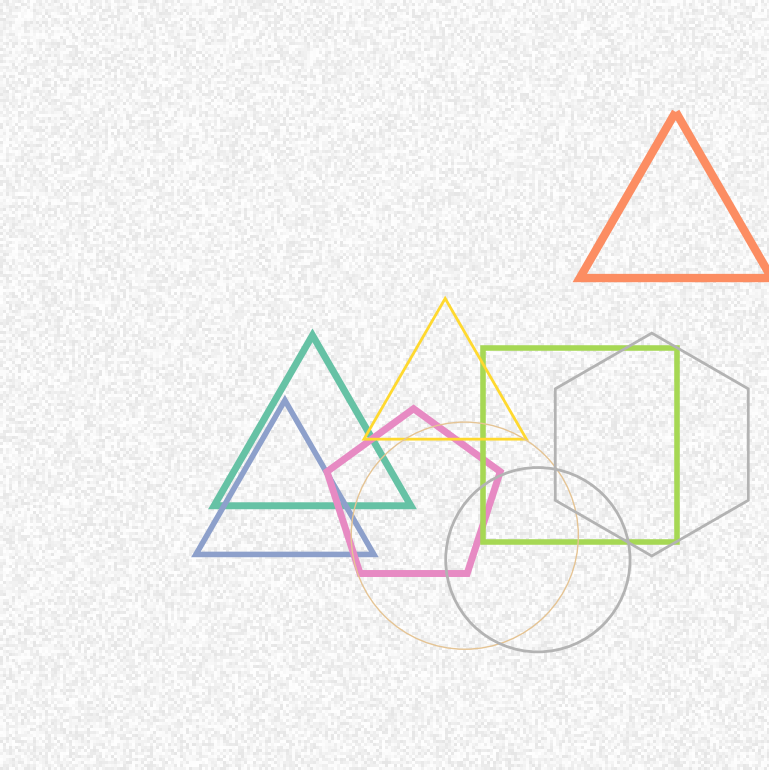[{"shape": "triangle", "thickness": 2.5, "radius": 0.74, "center": [0.406, 0.417]}, {"shape": "triangle", "thickness": 3, "radius": 0.72, "center": [0.878, 0.711]}, {"shape": "triangle", "thickness": 2, "radius": 0.67, "center": [0.37, 0.347]}, {"shape": "pentagon", "thickness": 2.5, "radius": 0.59, "center": [0.537, 0.351]}, {"shape": "square", "thickness": 2, "radius": 0.63, "center": [0.753, 0.422]}, {"shape": "triangle", "thickness": 1, "radius": 0.61, "center": [0.578, 0.491]}, {"shape": "circle", "thickness": 0.5, "radius": 0.74, "center": [0.604, 0.304]}, {"shape": "circle", "thickness": 1, "radius": 0.6, "center": [0.699, 0.273]}, {"shape": "hexagon", "thickness": 1, "radius": 0.72, "center": [0.846, 0.423]}]